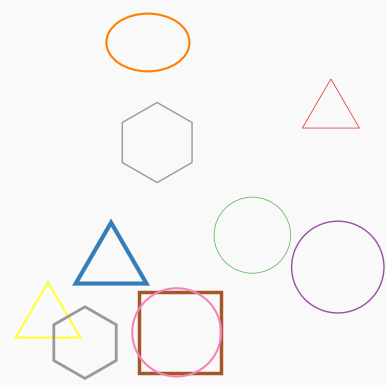[{"shape": "triangle", "thickness": 0.5, "radius": 0.43, "center": [0.854, 0.71]}, {"shape": "triangle", "thickness": 3, "radius": 0.53, "center": [0.287, 0.316]}, {"shape": "circle", "thickness": 0.5, "radius": 0.49, "center": [0.651, 0.389]}, {"shape": "circle", "thickness": 1, "radius": 0.6, "center": [0.872, 0.306]}, {"shape": "oval", "thickness": 1.5, "radius": 0.54, "center": [0.382, 0.89]}, {"shape": "triangle", "thickness": 1.5, "radius": 0.48, "center": [0.124, 0.171]}, {"shape": "square", "thickness": 2.5, "radius": 0.53, "center": [0.465, 0.137]}, {"shape": "circle", "thickness": 1.5, "radius": 0.57, "center": [0.456, 0.137]}, {"shape": "hexagon", "thickness": 2, "radius": 0.46, "center": [0.219, 0.11]}, {"shape": "hexagon", "thickness": 1, "radius": 0.52, "center": [0.406, 0.63]}]